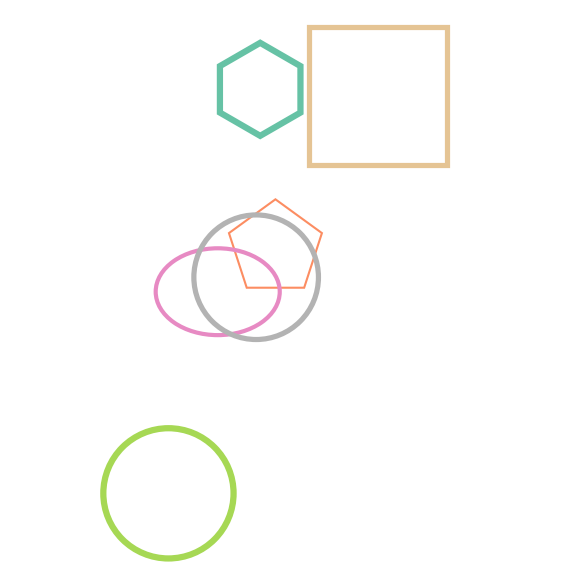[{"shape": "hexagon", "thickness": 3, "radius": 0.4, "center": [0.451, 0.844]}, {"shape": "pentagon", "thickness": 1, "radius": 0.42, "center": [0.477, 0.569]}, {"shape": "oval", "thickness": 2, "radius": 0.54, "center": [0.377, 0.494]}, {"shape": "circle", "thickness": 3, "radius": 0.56, "center": [0.292, 0.145]}, {"shape": "square", "thickness": 2.5, "radius": 0.6, "center": [0.655, 0.833]}, {"shape": "circle", "thickness": 2.5, "radius": 0.54, "center": [0.444, 0.519]}]